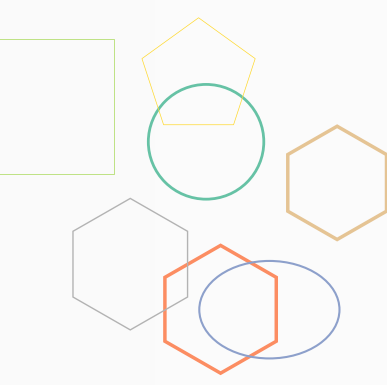[{"shape": "circle", "thickness": 2, "radius": 0.75, "center": [0.532, 0.632]}, {"shape": "hexagon", "thickness": 2.5, "radius": 0.83, "center": [0.569, 0.197]}, {"shape": "oval", "thickness": 1.5, "radius": 0.9, "center": [0.695, 0.196]}, {"shape": "square", "thickness": 0.5, "radius": 0.87, "center": [0.119, 0.723]}, {"shape": "pentagon", "thickness": 0.5, "radius": 0.77, "center": [0.512, 0.8]}, {"shape": "hexagon", "thickness": 2.5, "radius": 0.74, "center": [0.87, 0.525]}, {"shape": "hexagon", "thickness": 1, "radius": 0.85, "center": [0.336, 0.314]}]